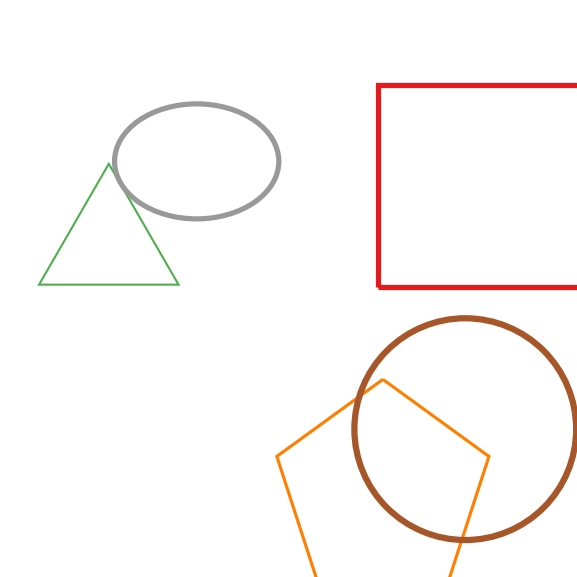[{"shape": "square", "thickness": 2.5, "radius": 0.88, "center": [0.83, 0.678]}, {"shape": "triangle", "thickness": 1, "radius": 0.7, "center": [0.188, 0.576]}, {"shape": "pentagon", "thickness": 1.5, "radius": 0.97, "center": [0.663, 0.149]}, {"shape": "circle", "thickness": 3, "radius": 0.96, "center": [0.806, 0.256]}, {"shape": "oval", "thickness": 2.5, "radius": 0.71, "center": [0.341, 0.72]}]